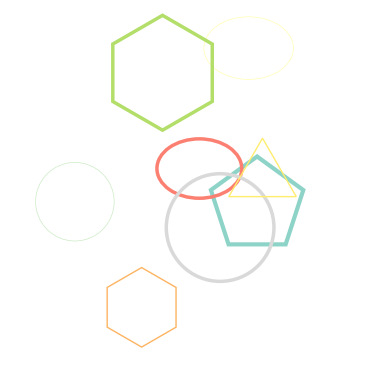[{"shape": "pentagon", "thickness": 3, "radius": 0.63, "center": [0.668, 0.467]}, {"shape": "oval", "thickness": 0.5, "radius": 0.58, "center": [0.646, 0.875]}, {"shape": "oval", "thickness": 2.5, "radius": 0.55, "center": [0.518, 0.562]}, {"shape": "hexagon", "thickness": 1, "radius": 0.52, "center": [0.368, 0.202]}, {"shape": "hexagon", "thickness": 2.5, "radius": 0.75, "center": [0.422, 0.811]}, {"shape": "circle", "thickness": 2.5, "radius": 0.7, "center": [0.572, 0.409]}, {"shape": "circle", "thickness": 0.5, "radius": 0.51, "center": [0.195, 0.476]}, {"shape": "triangle", "thickness": 1, "radius": 0.51, "center": [0.682, 0.54]}]